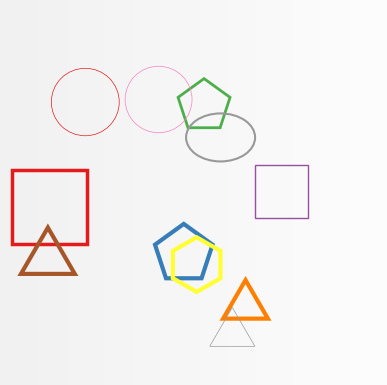[{"shape": "circle", "thickness": 0.5, "radius": 0.44, "center": [0.22, 0.735]}, {"shape": "square", "thickness": 2.5, "radius": 0.48, "center": [0.127, 0.462]}, {"shape": "pentagon", "thickness": 3, "radius": 0.39, "center": [0.474, 0.34]}, {"shape": "pentagon", "thickness": 2, "radius": 0.35, "center": [0.527, 0.725]}, {"shape": "square", "thickness": 1, "radius": 0.34, "center": [0.726, 0.503]}, {"shape": "triangle", "thickness": 3, "radius": 0.33, "center": [0.634, 0.206]}, {"shape": "hexagon", "thickness": 3, "radius": 0.35, "center": [0.508, 0.313]}, {"shape": "triangle", "thickness": 3, "radius": 0.4, "center": [0.124, 0.329]}, {"shape": "circle", "thickness": 0.5, "radius": 0.43, "center": [0.409, 0.742]}, {"shape": "triangle", "thickness": 0.5, "radius": 0.34, "center": [0.599, 0.134]}, {"shape": "oval", "thickness": 1.5, "radius": 0.45, "center": [0.569, 0.643]}]